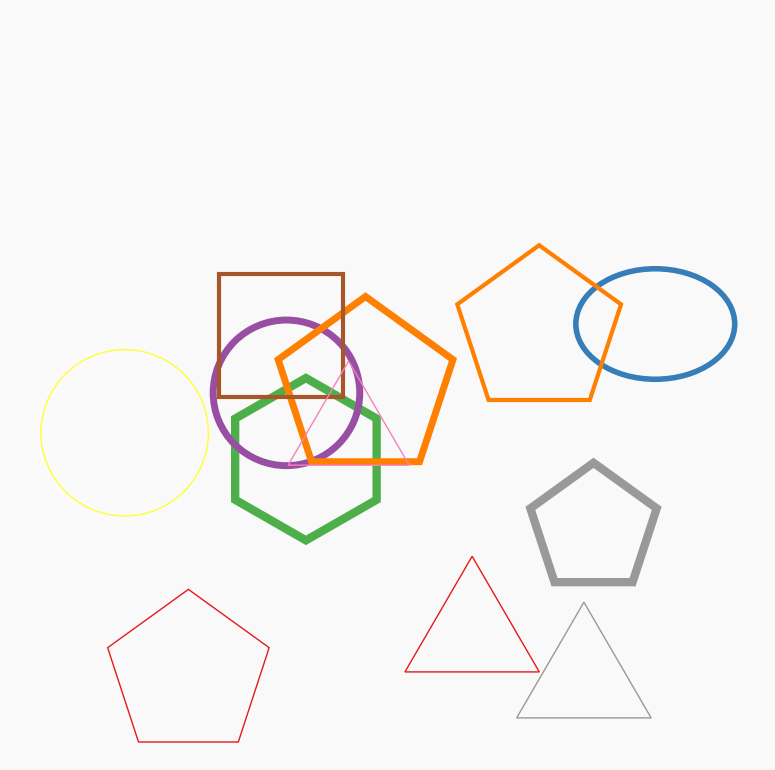[{"shape": "triangle", "thickness": 0.5, "radius": 0.5, "center": [0.609, 0.177]}, {"shape": "pentagon", "thickness": 0.5, "radius": 0.55, "center": [0.243, 0.125]}, {"shape": "oval", "thickness": 2, "radius": 0.51, "center": [0.846, 0.579]}, {"shape": "hexagon", "thickness": 3, "radius": 0.53, "center": [0.395, 0.404]}, {"shape": "circle", "thickness": 2.5, "radius": 0.47, "center": [0.37, 0.49]}, {"shape": "pentagon", "thickness": 2.5, "radius": 0.59, "center": [0.472, 0.496]}, {"shape": "pentagon", "thickness": 1.5, "radius": 0.56, "center": [0.696, 0.57]}, {"shape": "circle", "thickness": 0.5, "radius": 0.54, "center": [0.161, 0.438]}, {"shape": "square", "thickness": 1.5, "radius": 0.4, "center": [0.362, 0.565]}, {"shape": "triangle", "thickness": 0.5, "radius": 0.45, "center": [0.45, 0.441]}, {"shape": "triangle", "thickness": 0.5, "radius": 0.5, "center": [0.753, 0.118]}, {"shape": "pentagon", "thickness": 3, "radius": 0.43, "center": [0.766, 0.313]}]